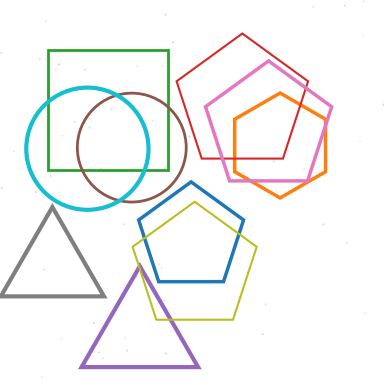[{"shape": "pentagon", "thickness": 2.5, "radius": 0.72, "center": [0.496, 0.384]}, {"shape": "hexagon", "thickness": 2.5, "radius": 0.68, "center": [0.728, 0.622]}, {"shape": "square", "thickness": 2, "radius": 0.78, "center": [0.28, 0.714]}, {"shape": "pentagon", "thickness": 1.5, "radius": 0.9, "center": [0.629, 0.733]}, {"shape": "triangle", "thickness": 3, "radius": 0.87, "center": [0.363, 0.134]}, {"shape": "circle", "thickness": 2, "radius": 0.71, "center": [0.342, 0.617]}, {"shape": "pentagon", "thickness": 2.5, "radius": 0.86, "center": [0.698, 0.67]}, {"shape": "triangle", "thickness": 3, "radius": 0.77, "center": [0.136, 0.308]}, {"shape": "pentagon", "thickness": 1.5, "radius": 0.85, "center": [0.506, 0.307]}, {"shape": "circle", "thickness": 3, "radius": 0.79, "center": [0.227, 0.614]}]